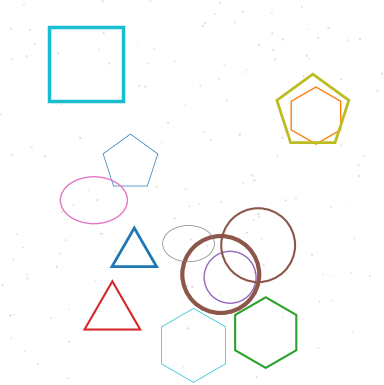[{"shape": "triangle", "thickness": 2, "radius": 0.33, "center": [0.349, 0.341]}, {"shape": "pentagon", "thickness": 0.5, "radius": 0.37, "center": [0.339, 0.577]}, {"shape": "hexagon", "thickness": 1, "radius": 0.37, "center": [0.821, 0.7]}, {"shape": "hexagon", "thickness": 1.5, "radius": 0.46, "center": [0.69, 0.136]}, {"shape": "triangle", "thickness": 1.5, "radius": 0.42, "center": [0.292, 0.186]}, {"shape": "circle", "thickness": 1, "radius": 0.34, "center": [0.598, 0.28]}, {"shape": "circle", "thickness": 3, "radius": 0.5, "center": [0.573, 0.287]}, {"shape": "circle", "thickness": 1.5, "radius": 0.48, "center": [0.671, 0.363]}, {"shape": "oval", "thickness": 1, "radius": 0.44, "center": [0.244, 0.48]}, {"shape": "oval", "thickness": 0.5, "radius": 0.34, "center": [0.49, 0.367]}, {"shape": "pentagon", "thickness": 2, "radius": 0.49, "center": [0.813, 0.709]}, {"shape": "square", "thickness": 2.5, "radius": 0.48, "center": [0.223, 0.834]}, {"shape": "hexagon", "thickness": 0.5, "radius": 0.48, "center": [0.503, 0.103]}]